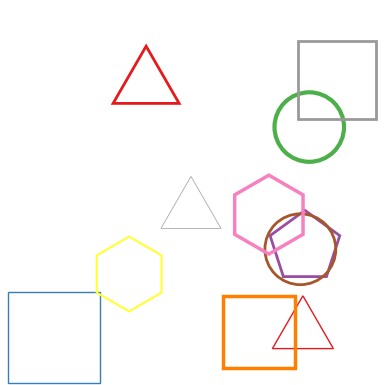[{"shape": "triangle", "thickness": 1, "radius": 0.46, "center": [0.787, 0.14]}, {"shape": "triangle", "thickness": 2, "radius": 0.5, "center": [0.38, 0.781]}, {"shape": "square", "thickness": 1, "radius": 0.6, "center": [0.139, 0.123]}, {"shape": "circle", "thickness": 3, "radius": 0.45, "center": [0.803, 0.67]}, {"shape": "pentagon", "thickness": 2, "radius": 0.48, "center": [0.792, 0.359]}, {"shape": "square", "thickness": 2.5, "radius": 0.47, "center": [0.673, 0.138]}, {"shape": "hexagon", "thickness": 1.5, "radius": 0.49, "center": [0.335, 0.288]}, {"shape": "circle", "thickness": 2, "radius": 0.46, "center": [0.78, 0.353]}, {"shape": "hexagon", "thickness": 2.5, "radius": 0.51, "center": [0.698, 0.443]}, {"shape": "square", "thickness": 2, "radius": 0.5, "center": [0.875, 0.792]}, {"shape": "triangle", "thickness": 0.5, "radius": 0.45, "center": [0.496, 0.452]}]